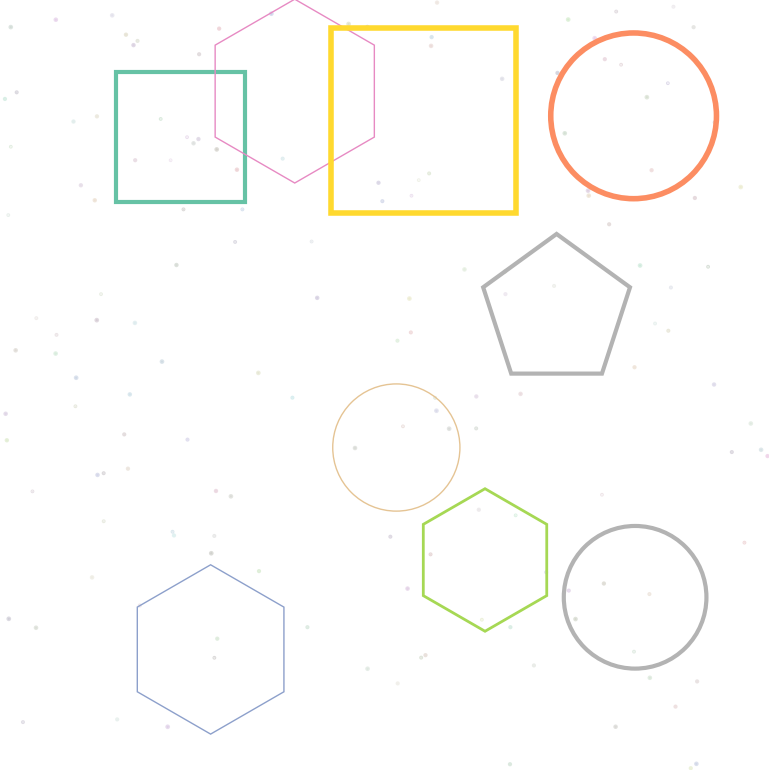[{"shape": "square", "thickness": 1.5, "radius": 0.42, "center": [0.234, 0.822]}, {"shape": "circle", "thickness": 2, "radius": 0.54, "center": [0.823, 0.85]}, {"shape": "hexagon", "thickness": 0.5, "radius": 0.55, "center": [0.274, 0.157]}, {"shape": "hexagon", "thickness": 0.5, "radius": 0.6, "center": [0.383, 0.882]}, {"shape": "hexagon", "thickness": 1, "radius": 0.46, "center": [0.63, 0.273]}, {"shape": "square", "thickness": 2, "radius": 0.6, "center": [0.55, 0.843]}, {"shape": "circle", "thickness": 0.5, "radius": 0.41, "center": [0.515, 0.419]}, {"shape": "pentagon", "thickness": 1.5, "radius": 0.5, "center": [0.723, 0.596]}, {"shape": "circle", "thickness": 1.5, "radius": 0.46, "center": [0.825, 0.224]}]